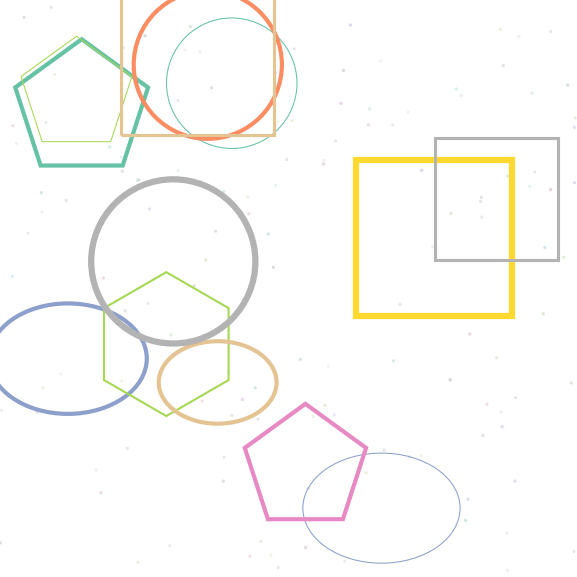[{"shape": "circle", "thickness": 0.5, "radius": 0.56, "center": [0.401, 0.855]}, {"shape": "pentagon", "thickness": 2, "radius": 0.6, "center": [0.141, 0.81]}, {"shape": "circle", "thickness": 2, "radius": 0.64, "center": [0.36, 0.887]}, {"shape": "oval", "thickness": 0.5, "radius": 0.68, "center": [0.661, 0.119]}, {"shape": "oval", "thickness": 2, "radius": 0.68, "center": [0.118, 0.378]}, {"shape": "pentagon", "thickness": 2, "radius": 0.55, "center": [0.529, 0.189]}, {"shape": "pentagon", "thickness": 0.5, "radius": 0.5, "center": [0.132, 0.835]}, {"shape": "hexagon", "thickness": 1, "radius": 0.62, "center": [0.288, 0.403]}, {"shape": "square", "thickness": 3, "radius": 0.68, "center": [0.752, 0.587]}, {"shape": "square", "thickness": 1.5, "radius": 0.66, "center": [0.342, 0.897]}, {"shape": "oval", "thickness": 2, "radius": 0.51, "center": [0.377, 0.337]}, {"shape": "square", "thickness": 1.5, "radius": 0.53, "center": [0.859, 0.655]}, {"shape": "circle", "thickness": 3, "radius": 0.71, "center": [0.3, 0.546]}]